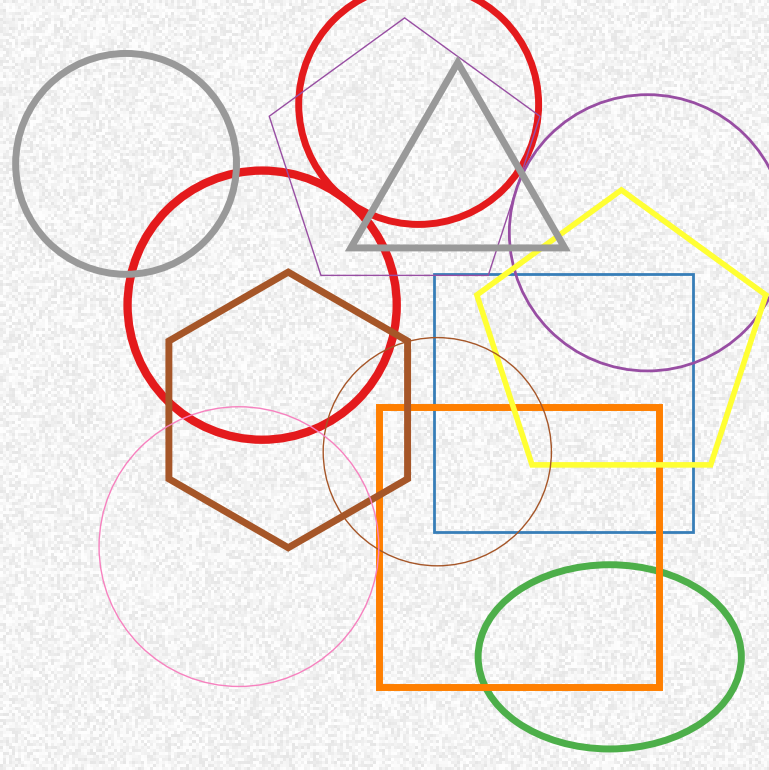[{"shape": "circle", "thickness": 3, "radius": 0.87, "center": [0.34, 0.604]}, {"shape": "circle", "thickness": 2.5, "radius": 0.78, "center": [0.544, 0.864]}, {"shape": "square", "thickness": 1, "radius": 0.84, "center": [0.732, 0.476]}, {"shape": "oval", "thickness": 2.5, "radius": 0.85, "center": [0.792, 0.147]}, {"shape": "pentagon", "thickness": 0.5, "radius": 0.92, "center": [0.525, 0.792]}, {"shape": "circle", "thickness": 1, "radius": 0.9, "center": [0.841, 0.698]}, {"shape": "square", "thickness": 2.5, "radius": 0.91, "center": [0.674, 0.29]}, {"shape": "pentagon", "thickness": 2, "radius": 0.99, "center": [0.807, 0.556]}, {"shape": "circle", "thickness": 0.5, "radius": 0.74, "center": [0.568, 0.413]}, {"shape": "hexagon", "thickness": 2.5, "radius": 0.89, "center": [0.374, 0.468]}, {"shape": "circle", "thickness": 0.5, "radius": 0.91, "center": [0.31, 0.29]}, {"shape": "circle", "thickness": 2.5, "radius": 0.72, "center": [0.164, 0.787]}, {"shape": "triangle", "thickness": 2.5, "radius": 0.8, "center": [0.595, 0.758]}]